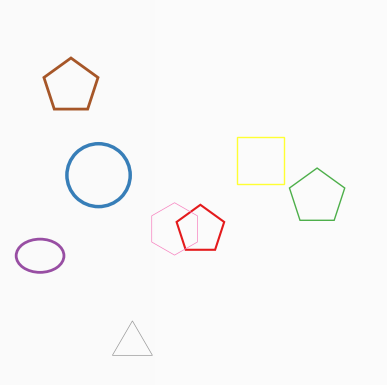[{"shape": "pentagon", "thickness": 1.5, "radius": 0.32, "center": [0.517, 0.403]}, {"shape": "circle", "thickness": 2.5, "radius": 0.41, "center": [0.254, 0.545]}, {"shape": "pentagon", "thickness": 1, "radius": 0.37, "center": [0.818, 0.488]}, {"shape": "oval", "thickness": 2, "radius": 0.31, "center": [0.103, 0.336]}, {"shape": "square", "thickness": 1, "radius": 0.3, "center": [0.673, 0.582]}, {"shape": "pentagon", "thickness": 2, "radius": 0.37, "center": [0.183, 0.776]}, {"shape": "hexagon", "thickness": 0.5, "radius": 0.34, "center": [0.45, 0.405]}, {"shape": "triangle", "thickness": 0.5, "radius": 0.3, "center": [0.342, 0.107]}]